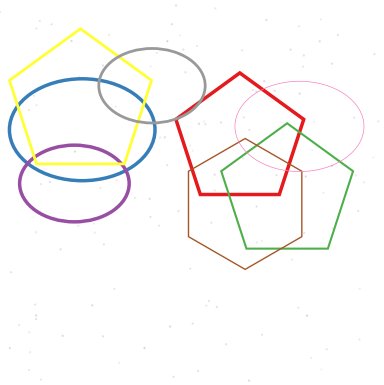[{"shape": "pentagon", "thickness": 2.5, "radius": 0.87, "center": [0.623, 0.636]}, {"shape": "oval", "thickness": 2.5, "radius": 0.95, "center": [0.214, 0.663]}, {"shape": "pentagon", "thickness": 1.5, "radius": 0.9, "center": [0.746, 0.5]}, {"shape": "oval", "thickness": 2.5, "radius": 0.71, "center": [0.193, 0.523]}, {"shape": "pentagon", "thickness": 2, "radius": 0.97, "center": [0.209, 0.731]}, {"shape": "hexagon", "thickness": 1, "radius": 0.85, "center": [0.637, 0.47]}, {"shape": "oval", "thickness": 0.5, "radius": 0.84, "center": [0.778, 0.672]}, {"shape": "oval", "thickness": 2, "radius": 0.69, "center": [0.395, 0.777]}]